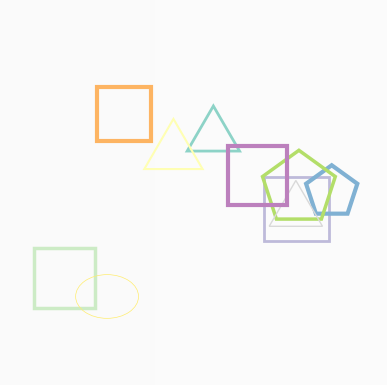[{"shape": "triangle", "thickness": 2, "radius": 0.39, "center": [0.551, 0.647]}, {"shape": "triangle", "thickness": 1.5, "radius": 0.43, "center": [0.448, 0.604]}, {"shape": "square", "thickness": 2, "radius": 0.42, "center": [0.765, 0.456]}, {"shape": "pentagon", "thickness": 3, "radius": 0.35, "center": [0.856, 0.501]}, {"shape": "square", "thickness": 3, "radius": 0.35, "center": [0.32, 0.703]}, {"shape": "pentagon", "thickness": 2.5, "radius": 0.49, "center": [0.771, 0.511]}, {"shape": "triangle", "thickness": 1, "radius": 0.4, "center": [0.763, 0.452]}, {"shape": "square", "thickness": 3, "radius": 0.38, "center": [0.664, 0.544]}, {"shape": "square", "thickness": 2.5, "radius": 0.39, "center": [0.166, 0.278]}, {"shape": "oval", "thickness": 0.5, "radius": 0.41, "center": [0.276, 0.23]}]